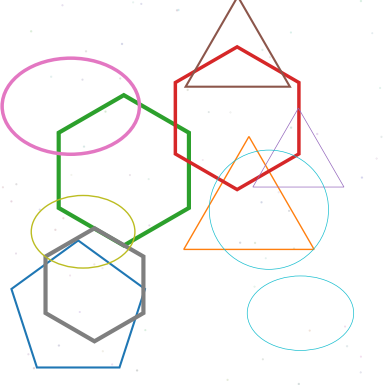[{"shape": "pentagon", "thickness": 1.5, "radius": 0.91, "center": [0.203, 0.193]}, {"shape": "triangle", "thickness": 1, "radius": 0.98, "center": [0.647, 0.45]}, {"shape": "hexagon", "thickness": 3, "radius": 0.98, "center": [0.322, 0.558]}, {"shape": "hexagon", "thickness": 2.5, "radius": 0.93, "center": [0.616, 0.693]}, {"shape": "triangle", "thickness": 0.5, "radius": 0.68, "center": [0.775, 0.582]}, {"shape": "triangle", "thickness": 1.5, "radius": 0.78, "center": [0.618, 0.853]}, {"shape": "oval", "thickness": 2.5, "radius": 0.89, "center": [0.184, 0.724]}, {"shape": "hexagon", "thickness": 3, "radius": 0.73, "center": [0.245, 0.26]}, {"shape": "oval", "thickness": 1, "radius": 0.67, "center": [0.216, 0.398]}, {"shape": "oval", "thickness": 0.5, "radius": 0.69, "center": [0.78, 0.187]}, {"shape": "circle", "thickness": 0.5, "radius": 0.77, "center": [0.698, 0.455]}]